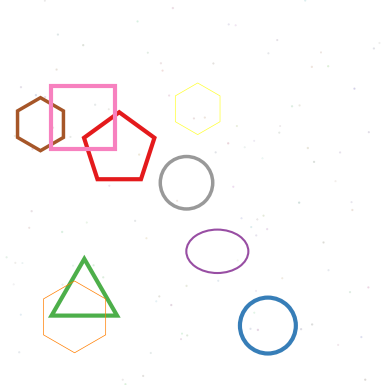[{"shape": "pentagon", "thickness": 3, "radius": 0.48, "center": [0.31, 0.612]}, {"shape": "circle", "thickness": 3, "radius": 0.36, "center": [0.696, 0.154]}, {"shape": "triangle", "thickness": 3, "radius": 0.49, "center": [0.219, 0.229]}, {"shape": "oval", "thickness": 1.5, "radius": 0.4, "center": [0.565, 0.347]}, {"shape": "hexagon", "thickness": 0.5, "radius": 0.47, "center": [0.194, 0.177]}, {"shape": "hexagon", "thickness": 0.5, "radius": 0.34, "center": [0.513, 0.717]}, {"shape": "hexagon", "thickness": 2.5, "radius": 0.34, "center": [0.105, 0.677]}, {"shape": "square", "thickness": 3, "radius": 0.41, "center": [0.215, 0.695]}, {"shape": "circle", "thickness": 2.5, "radius": 0.34, "center": [0.484, 0.525]}]